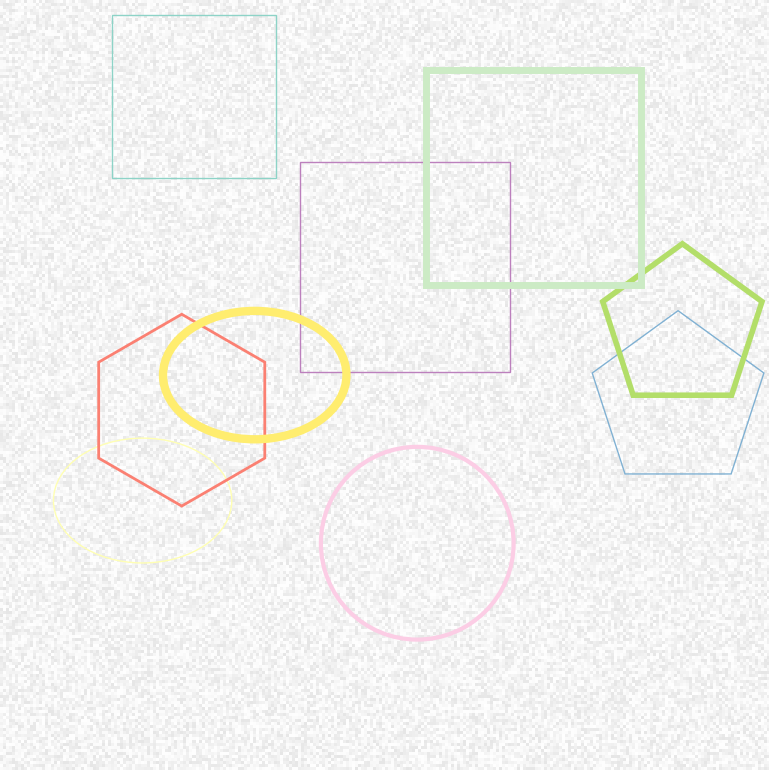[{"shape": "square", "thickness": 0.5, "radius": 0.53, "center": [0.252, 0.875]}, {"shape": "oval", "thickness": 0.5, "radius": 0.58, "center": [0.185, 0.35]}, {"shape": "hexagon", "thickness": 1, "radius": 0.62, "center": [0.236, 0.467]}, {"shape": "pentagon", "thickness": 0.5, "radius": 0.59, "center": [0.881, 0.479]}, {"shape": "pentagon", "thickness": 2, "radius": 0.54, "center": [0.886, 0.575]}, {"shape": "circle", "thickness": 1.5, "radius": 0.63, "center": [0.542, 0.295]}, {"shape": "square", "thickness": 0.5, "radius": 0.68, "center": [0.526, 0.654]}, {"shape": "square", "thickness": 2.5, "radius": 0.7, "center": [0.693, 0.77]}, {"shape": "oval", "thickness": 3, "radius": 0.6, "center": [0.331, 0.513]}]